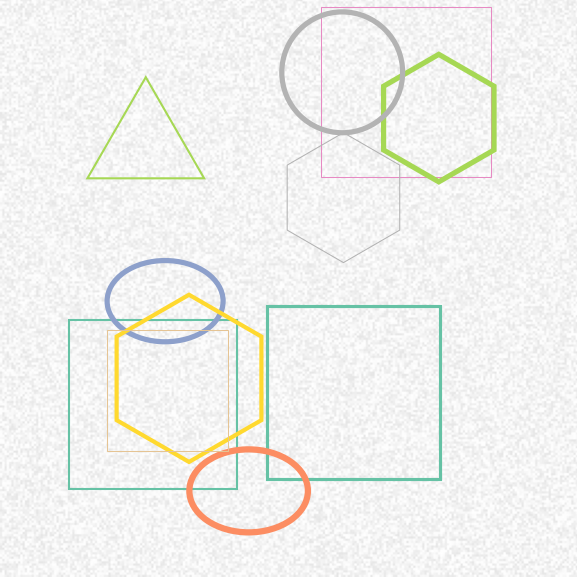[{"shape": "square", "thickness": 1, "radius": 0.73, "center": [0.265, 0.299]}, {"shape": "square", "thickness": 1.5, "radius": 0.75, "center": [0.612, 0.319]}, {"shape": "oval", "thickness": 3, "radius": 0.51, "center": [0.431, 0.149]}, {"shape": "oval", "thickness": 2.5, "radius": 0.5, "center": [0.286, 0.478]}, {"shape": "square", "thickness": 0.5, "radius": 0.74, "center": [0.703, 0.839]}, {"shape": "hexagon", "thickness": 2.5, "radius": 0.55, "center": [0.76, 0.795]}, {"shape": "triangle", "thickness": 1, "radius": 0.58, "center": [0.252, 0.749]}, {"shape": "hexagon", "thickness": 2, "radius": 0.72, "center": [0.327, 0.344]}, {"shape": "square", "thickness": 0.5, "radius": 0.52, "center": [0.29, 0.323]}, {"shape": "circle", "thickness": 2.5, "radius": 0.52, "center": [0.593, 0.874]}, {"shape": "hexagon", "thickness": 0.5, "radius": 0.56, "center": [0.595, 0.657]}]